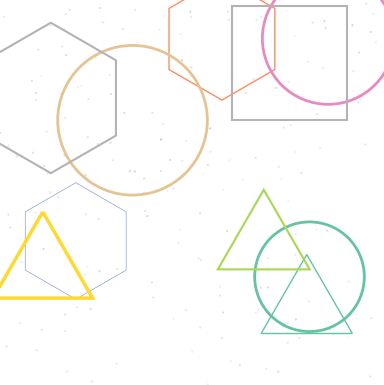[{"shape": "triangle", "thickness": 1, "radius": 0.68, "center": [0.797, 0.202]}, {"shape": "circle", "thickness": 2, "radius": 0.71, "center": [0.804, 0.281]}, {"shape": "hexagon", "thickness": 1, "radius": 0.79, "center": [0.576, 0.899]}, {"shape": "hexagon", "thickness": 0.5, "radius": 0.76, "center": [0.197, 0.374]}, {"shape": "circle", "thickness": 2, "radius": 0.85, "center": [0.852, 0.9]}, {"shape": "triangle", "thickness": 1.5, "radius": 0.69, "center": [0.685, 0.369]}, {"shape": "triangle", "thickness": 2.5, "radius": 0.75, "center": [0.111, 0.3]}, {"shape": "circle", "thickness": 2, "radius": 0.97, "center": [0.344, 0.688]}, {"shape": "square", "thickness": 1.5, "radius": 0.74, "center": [0.752, 0.837]}, {"shape": "hexagon", "thickness": 1.5, "radius": 0.98, "center": [0.132, 0.746]}]